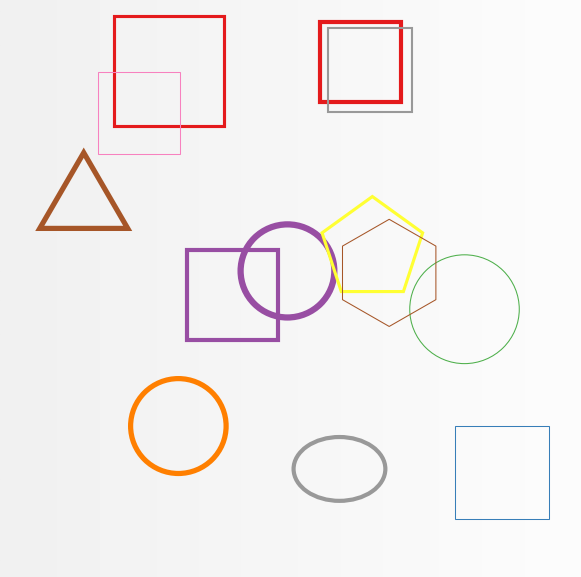[{"shape": "square", "thickness": 1.5, "radius": 0.47, "center": [0.291, 0.877]}, {"shape": "square", "thickness": 2, "radius": 0.35, "center": [0.62, 0.891]}, {"shape": "square", "thickness": 0.5, "radius": 0.4, "center": [0.864, 0.181]}, {"shape": "circle", "thickness": 0.5, "radius": 0.47, "center": [0.799, 0.464]}, {"shape": "circle", "thickness": 3, "radius": 0.4, "center": [0.495, 0.53]}, {"shape": "square", "thickness": 2, "radius": 0.39, "center": [0.4, 0.488]}, {"shape": "circle", "thickness": 2.5, "radius": 0.41, "center": [0.307, 0.261]}, {"shape": "pentagon", "thickness": 1.5, "radius": 0.45, "center": [0.641, 0.568]}, {"shape": "hexagon", "thickness": 0.5, "radius": 0.46, "center": [0.67, 0.527]}, {"shape": "triangle", "thickness": 2.5, "radius": 0.44, "center": [0.144, 0.647]}, {"shape": "square", "thickness": 0.5, "radius": 0.35, "center": [0.238, 0.803]}, {"shape": "square", "thickness": 1, "radius": 0.36, "center": [0.637, 0.878]}, {"shape": "oval", "thickness": 2, "radius": 0.39, "center": [0.584, 0.187]}]